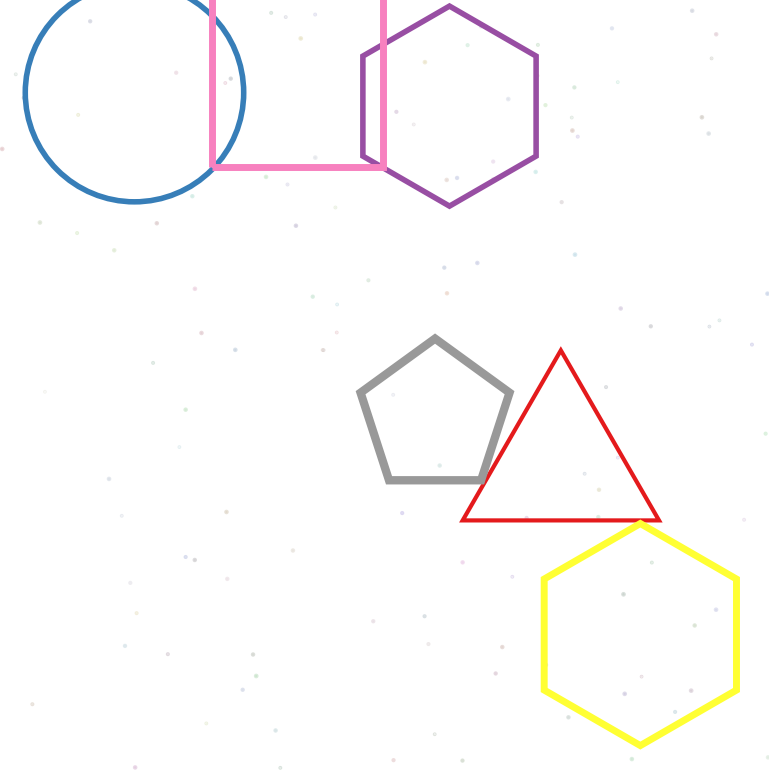[{"shape": "triangle", "thickness": 1.5, "radius": 0.74, "center": [0.728, 0.398]}, {"shape": "circle", "thickness": 2, "radius": 0.71, "center": [0.175, 0.88]}, {"shape": "hexagon", "thickness": 2, "radius": 0.65, "center": [0.584, 0.862]}, {"shape": "hexagon", "thickness": 2.5, "radius": 0.72, "center": [0.832, 0.176]}, {"shape": "square", "thickness": 2.5, "radius": 0.55, "center": [0.386, 0.894]}, {"shape": "pentagon", "thickness": 3, "radius": 0.51, "center": [0.565, 0.459]}]